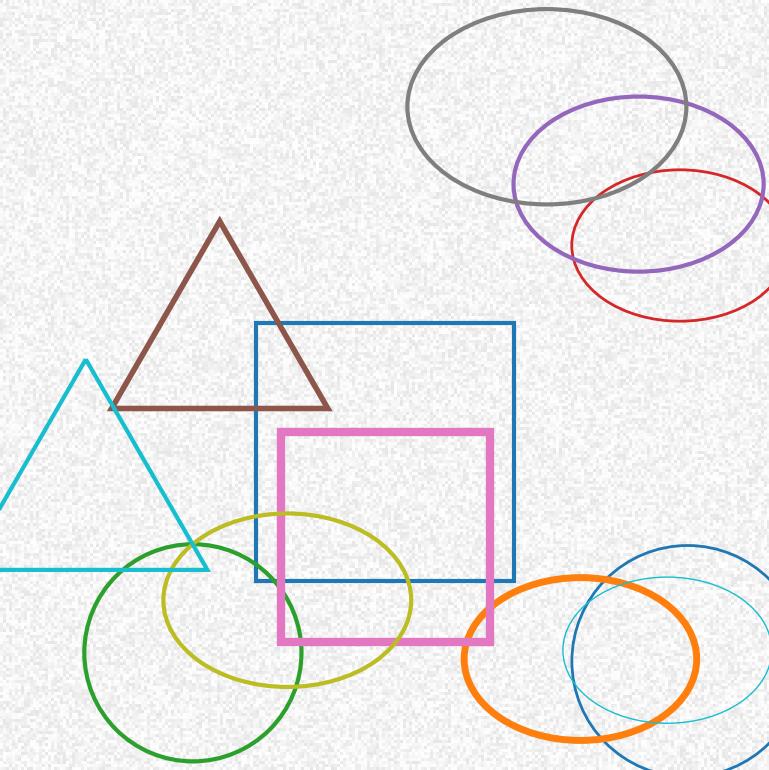[{"shape": "circle", "thickness": 1, "radius": 0.75, "center": [0.893, 0.141]}, {"shape": "square", "thickness": 1.5, "radius": 0.84, "center": [0.5, 0.413]}, {"shape": "oval", "thickness": 2.5, "radius": 0.76, "center": [0.754, 0.144]}, {"shape": "circle", "thickness": 1.5, "radius": 0.71, "center": [0.251, 0.152]}, {"shape": "oval", "thickness": 1, "radius": 0.7, "center": [0.883, 0.681]}, {"shape": "oval", "thickness": 1.5, "radius": 0.81, "center": [0.829, 0.761]}, {"shape": "triangle", "thickness": 2, "radius": 0.81, "center": [0.285, 0.551]}, {"shape": "square", "thickness": 3, "radius": 0.68, "center": [0.501, 0.303]}, {"shape": "oval", "thickness": 1.5, "radius": 0.91, "center": [0.71, 0.861]}, {"shape": "oval", "thickness": 1.5, "radius": 0.8, "center": [0.373, 0.221]}, {"shape": "oval", "thickness": 0.5, "radius": 0.68, "center": [0.867, 0.156]}, {"shape": "triangle", "thickness": 1.5, "radius": 0.91, "center": [0.111, 0.351]}]